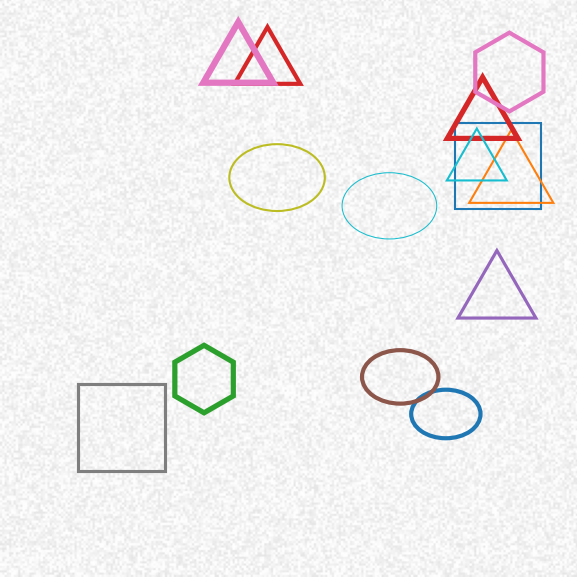[{"shape": "oval", "thickness": 2, "radius": 0.3, "center": [0.772, 0.282]}, {"shape": "square", "thickness": 1, "radius": 0.37, "center": [0.862, 0.712]}, {"shape": "triangle", "thickness": 1, "radius": 0.42, "center": [0.885, 0.69]}, {"shape": "hexagon", "thickness": 2.5, "radius": 0.29, "center": [0.353, 0.343]}, {"shape": "triangle", "thickness": 2.5, "radius": 0.35, "center": [0.836, 0.795]}, {"shape": "triangle", "thickness": 2, "radius": 0.33, "center": [0.463, 0.887]}, {"shape": "triangle", "thickness": 1.5, "radius": 0.39, "center": [0.86, 0.487]}, {"shape": "oval", "thickness": 2, "radius": 0.33, "center": [0.693, 0.347]}, {"shape": "triangle", "thickness": 3, "radius": 0.35, "center": [0.413, 0.891]}, {"shape": "hexagon", "thickness": 2, "radius": 0.34, "center": [0.882, 0.874]}, {"shape": "square", "thickness": 1.5, "radius": 0.38, "center": [0.211, 0.259]}, {"shape": "oval", "thickness": 1, "radius": 0.41, "center": [0.48, 0.692]}, {"shape": "triangle", "thickness": 1, "radius": 0.3, "center": [0.826, 0.717]}, {"shape": "oval", "thickness": 0.5, "radius": 0.41, "center": [0.674, 0.643]}]